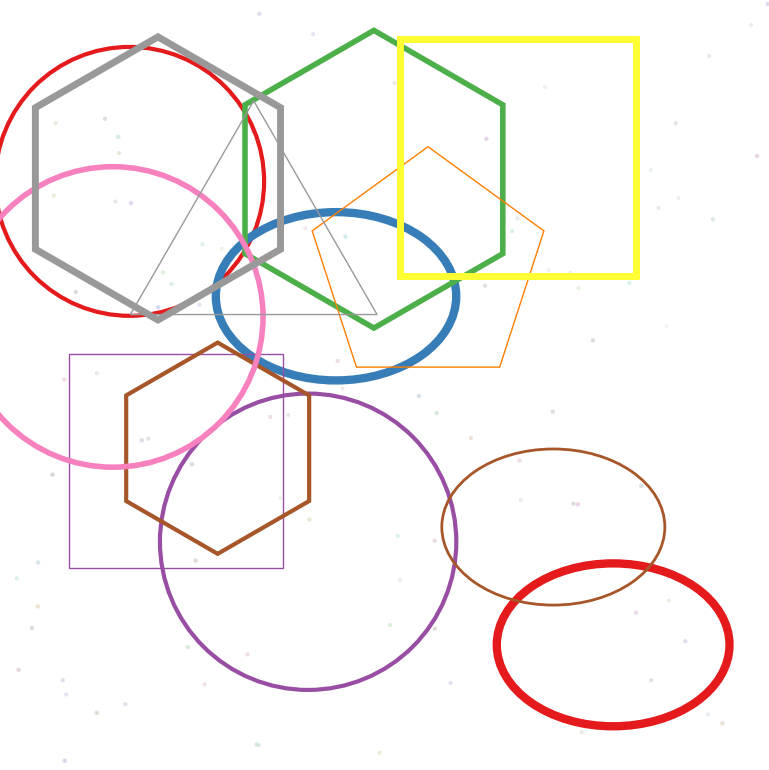[{"shape": "circle", "thickness": 1.5, "radius": 0.87, "center": [0.168, 0.764]}, {"shape": "oval", "thickness": 3, "radius": 0.76, "center": [0.796, 0.163]}, {"shape": "oval", "thickness": 3, "radius": 0.78, "center": [0.436, 0.615]}, {"shape": "hexagon", "thickness": 2, "radius": 0.97, "center": [0.486, 0.767]}, {"shape": "square", "thickness": 0.5, "radius": 0.7, "center": [0.228, 0.401]}, {"shape": "circle", "thickness": 1.5, "radius": 0.96, "center": [0.4, 0.296]}, {"shape": "pentagon", "thickness": 0.5, "radius": 0.79, "center": [0.556, 0.651]}, {"shape": "square", "thickness": 2.5, "radius": 0.77, "center": [0.673, 0.796]}, {"shape": "oval", "thickness": 1, "radius": 0.72, "center": [0.719, 0.316]}, {"shape": "hexagon", "thickness": 1.5, "radius": 0.69, "center": [0.283, 0.418]}, {"shape": "circle", "thickness": 2, "radius": 0.98, "center": [0.146, 0.588]}, {"shape": "triangle", "thickness": 0.5, "radius": 0.93, "center": [0.329, 0.684]}, {"shape": "hexagon", "thickness": 2.5, "radius": 0.92, "center": [0.205, 0.768]}]